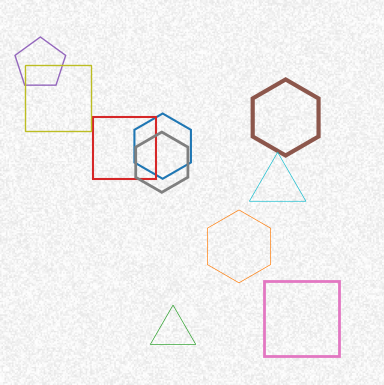[{"shape": "hexagon", "thickness": 1.5, "radius": 0.42, "center": [0.423, 0.62]}, {"shape": "hexagon", "thickness": 0.5, "radius": 0.47, "center": [0.621, 0.36]}, {"shape": "triangle", "thickness": 0.5, "radius": 0.34, "center": [0.449, 0.139]}, {"shape": "square", "thickness": 1.5, "radius": 0.41, "center": [0.324, 0.616]}, {"shape": "pentagon", "thickness": 1, "radius": 0.35, "center": [0.105, 0.835]}, {"shape": "hexagon", "thickness": 3, "radius": 0.49, "center": [0.742, 0.695]}, {"shape": "square", "thickness": 2, "radius": 0.49, "center": [0.782, 0.173]}, {"shape": "hexagon", "thickness": 2, "radius": 0.39, "center": [0.42, 0.579]}, {"shape": "square", "thickness": 1, "radius": 0.43, "center": [0.151, 0.746]}, {"shape": "triangle", "thickness": 0.5, "radius": 0.42, "center": [0.721, 0.52]}]